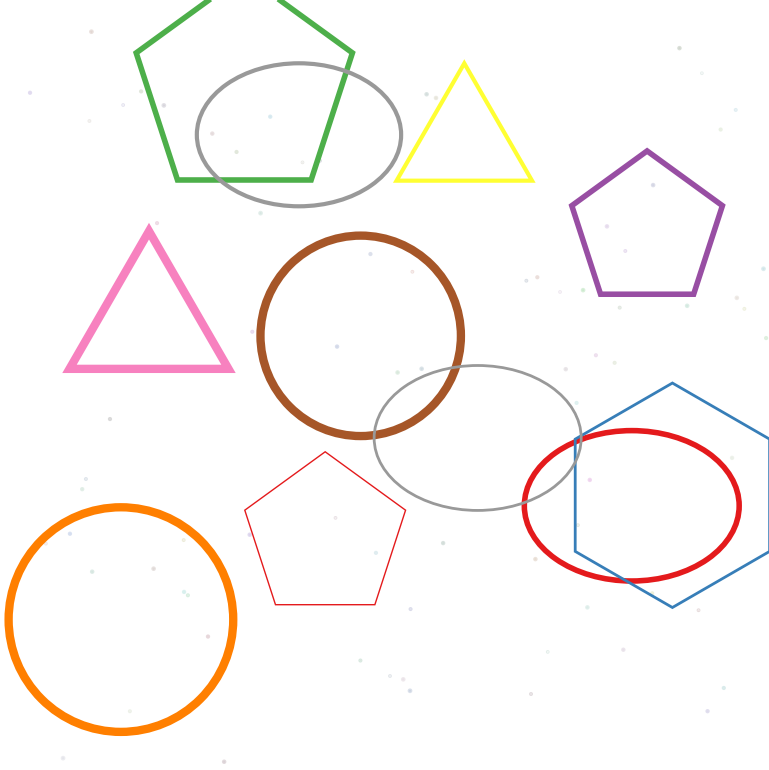[{"shape": "oval", "thickness": 2, "radius": 0.7, "center": [0.82, 0.343]}, {"shape": "pentagon", "thickness": 0.5, "radius": 0.55, "center": [0.422, 0.303]}, {"shape": "hexagon", "thickness": 1, "radius": 0.73, "center": [0.873, 0.357]}, {"shape": "pentagon", "thickness": 2, "radius": 0.74, "center": [0.317, 0.886]}, {"shape": "pentagon", "thickness": 2, "radius": 0.51, "center": [0.84, 0.701]}, {"shape": "circle", "thickness": 3, "radius": 0.73, "center": [0.157, 0.195]}, {"shape": "triangle", "thickness": 1.5, "radius": 0.51, "center": [0.603, 0.816]}, {"shape": "circle", "thickness": 3, "radius": 0.65, "center": [0.468, 0.564]}, {"shape": "triangle", "thickness": 3, "radius": 0.6, "center": [0.193, 0.581]}, {"shape": "oval", "thickness": 1.5, "radius": 0.66, "center": [0.388, 0.825]}, {"shape": "oval", "thickness": 1, "radius": 0.67, "center": [0.62, 0.431]}]